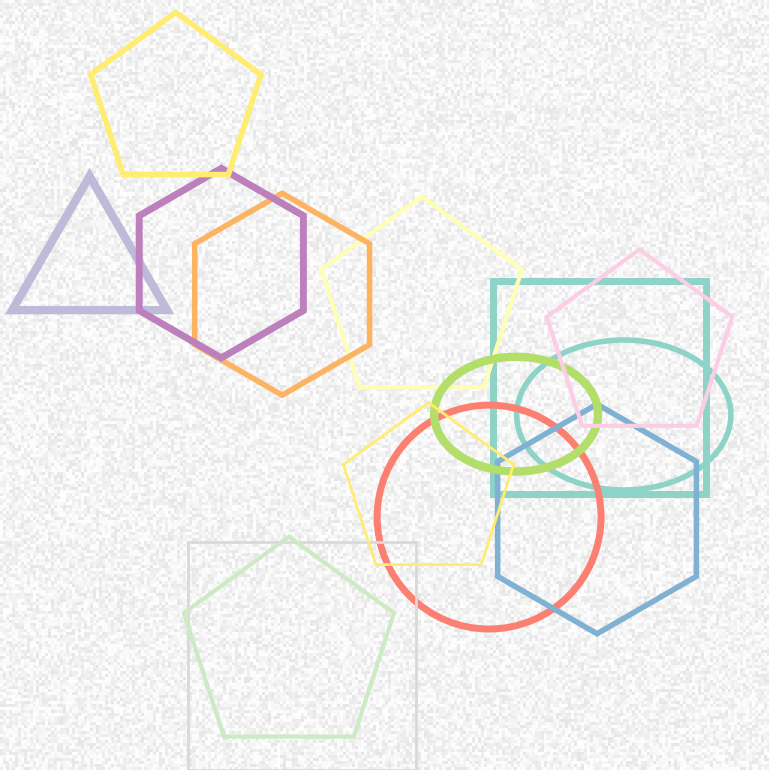[{"shape": "square", "thickness": 2.5, "radius": 0.69, "center": [0.778, 0.497]}, {"shape": "oval", "thickness": 2, "radius": 0.7, "center": [0.81, 0.461]}, {"shape": "pentagon", "thickness": 1.5, "radius": 0.69, "center": [0.548, 0.608]}, {"shape": "triangle", "thickness": 3, "radius": 0.58, "center": [0.116, 0.655]}, {"shape": "circle", "thickness": 2.5, "radius": 0.73, "center": [0.635, 0.328]}, {"shape": "hexagon", "thickness": 2, "radius": 0.75, "center": [0.775, 0.326]}, {"shape": "hexagon", "thickness": 2, "radius": 0.66, "center": [0.366, 0.618]}, {"shape": "oval", "thickness": 3, "radius": 0.53, "center": [0.67, 0.462]}, {"shape": "pentagon", "thickness": 1.5, "radius": 0.63, "center": [0.83, 0.549]}, {"shape": "square", "thickness": 1, "radius": 0.74, "center": [0.393, 0.148]}, {"shape": "hexagon", "thickness": 2.5, "radius": 0.62, "center": [0.287, 0.658]}, {"shape": "pentagon", "thickness": 1.5, "radius": 0.72, "center": [0.375, 0.159]}, {"shape": "pentagon", "thickness": 2, "radius": 0.58, "center": [0.228, 0.867]}, {"shape": "pentagon", "thickness": 1, "radius": 0.58, "center": [0.557, 0.361]}]